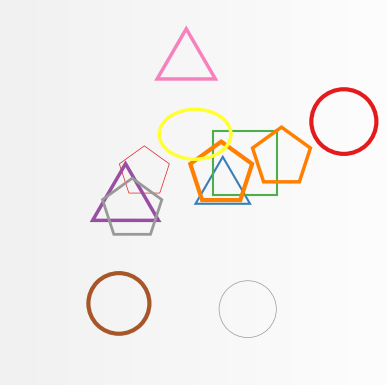[{"shape": "pentagon", "thickness": 0.5, "radius": 0.34, "center": [0.372, 0.553]}, {"shape": "circle", "thickness": 3, "radius": 0.42, "center": [0.887, 0.684]}, {"shape": "triangle", "thickness": 1.5, "radius": 0.41, "center": [0.575, 0.511]}, {"shape": "square", "thickness": 1.5, "radius": 0.41, "center": [0.633, 0.577]}, {"shape": "triangle", "thickness": 2.5, "radius": 0.49, "center": [0.324, 0.477]}, {"shape": "pentagon", "thickness": 2.5, "radius": 0.39, "center": [0.726, 0.591]}, {"shape": "pentagon", "thickness": 3, "radius": 0.42, "center": [0.571, 0.548]}, {"shape": "oval", "thickness": 2.5, "radius": 0.46, "center": [0.503, 0.651]}, {"shape": "circle", "thickness": 3, "radius": 0.39, "center": [0.307, 0.212]}, {"shape": "triangle", "thickness": 2.5, "radius": 0.43, "center": [0.481, 0.838]}, {"shape": "pentagon", "thickness": 2, "radius": 0.4, "center": [0.341, 0.457]}, {"shape": "circle", "thickness": 0.5, "radius": 0.37, "center": [0.639, 0.197]}]